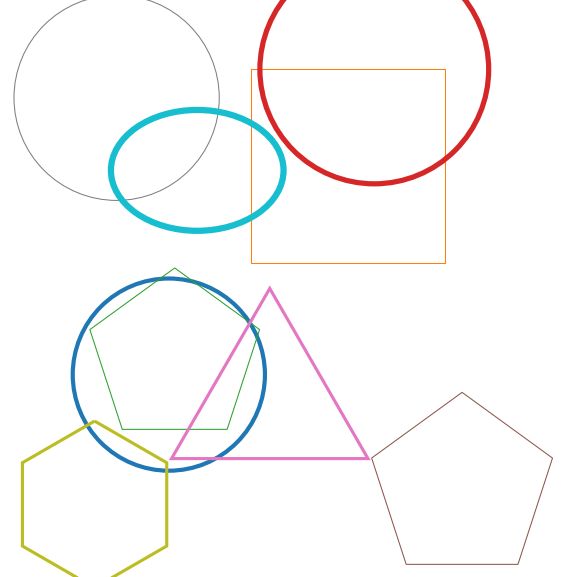[{"shape": "circle", "thickness": 2, "radius": 0.83, "center": [0.292, 0.35]}, {"shape": "square", "thickness": 0.5, "radius": 0.84, "center": [0.603, 0.712]}, {"shape": "pentagon", "thickness": 0.5, "radius": 0.77, "center": [0.303, 0.381]}, {"shape": "circle", "thickness": 2.5, "radius": 0.99, "center": [0.648, 0.879]}, {"shape": "pentagon", "thickness": 0.5, "radius": 0.82, "center": [0.8, 0.155]}, {"shape": "triangle", "thickness": 1.5, "radius": 0.98, "center": [0.467, 0.303]}, {"shape": "circle", "thickness": 0.5, "radius": 0.89, "center": [0.202, 0.83]}, {"shape": "hexagon", "thickness": 1.5, "radius": 0.72, "center": [0.164, 0.126]}, {"shape": "oval", "thickness": 3, "radius": 0.75, "center": [0.342, 0.704]}]